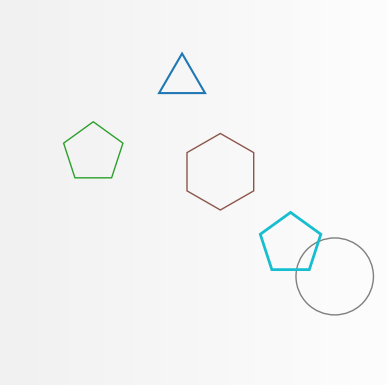[{"shape": "triangle", "thickness": 1.5, "radius": 0.34, "center": [0.47, 0.792]}, {"shape": "pentagon", "thickness": 1, "radius": 0.4, "center": [0.241, 0.603]}, {"shape": "hexagon", "thickness": 1, "radius": 0.5, "center": [0.569, 0.554]}, {"shape": "circle", "thickness": 1, "radius": 0.5, "center": [0.864, 0.282]}, {"shape": "pentagon", "thickness": 2, "radius": 0.41, "center": [0.75, 0.366]}]